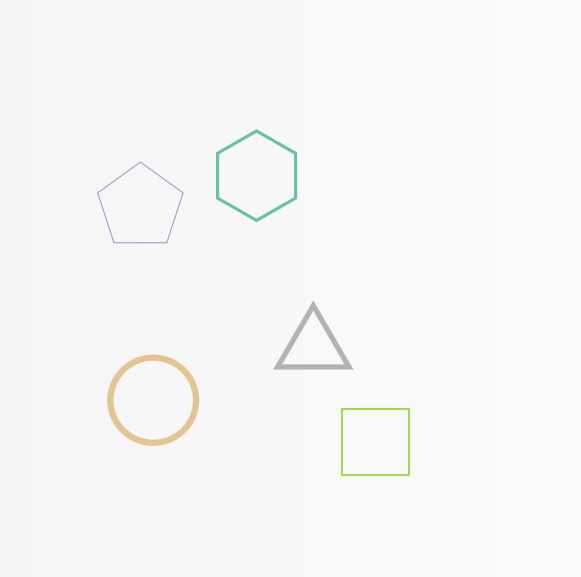[{"shape": "hexagon", "thickness": 1.5, "radius": 0.39, "center": [0.441, 0.695]}, {"shape": "pentagon", "thickness": 0.5, "radius": 0.39, "center": [0.242, 0.641]}, {"shape": "square", "thickness": 1, "radius": 0.29, "center": [0.646, 0.234]}, {"shape": "circle", "thickness": 3, "radius": 0.37, "center": [0.264, 0.306]}, {"shape": "triangle", "thickness": 2.5, "radius": 0.35, "center": [0.539, 0.399]}]